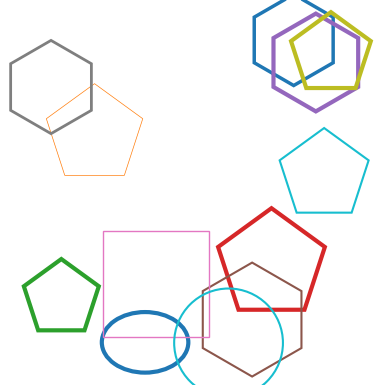[{"shape": "hexagon", "thickness": 2.5, "radius": 0.59, "center": [0.763, 0.896]}, {"shape": "oval", "thickness": 3, "radius": 0.56, "center": [0.377, 0.111]}, {"shape": "pentagon", "thickness": 0.5, "radius": 0.66, "center": [0.246, 0.651]}, {"shape": "pentagon", "thickness": 3, "radius": 0.51, "center": [0.159, 0.225]}, {"shape": "pentagon", "thickness": 3, "radius": 0.73, "center": [0.705, 0.313]}, {"shape": "hexagon", "thickness": 3, "radius": 0.64, "center": [0.82, 0.838]}, {"shape": "hexagon", "thickness": 1.5, "radius": 0.74, "center": [0.655, 0.17]}, {"shape": "square", "thickness": 1, "radius": 0.69, "center": [0.405, 0.262]}, {"shape": "hexagon", "thickness": 2, "radius": 0.61, "center": [0.133, 0.774]}, {"shape": "pentagon", "thickness": 3, "radius": 0.54, "center": [0.86, 0.86]}, {"shape": "circle", "thickness": 1.5, "radius": 0.71, "center": [0.594, 0.109]}, {"shape": "pentagon", "thickness": 1.5, "radius": 0.61, "center": [0.842, 0.546]}]